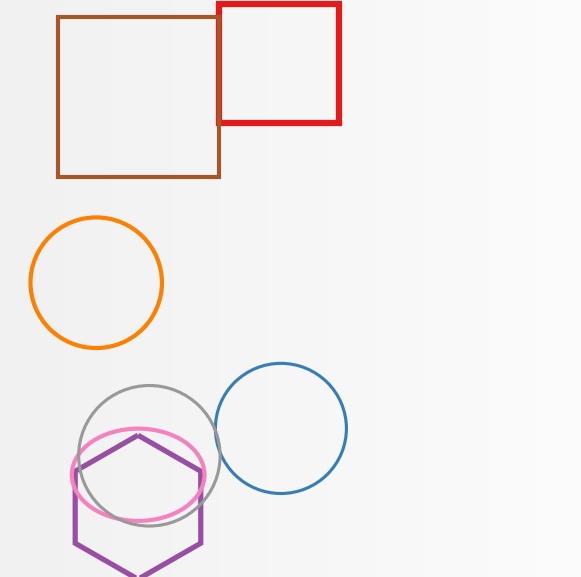[{"shape": "square", "thickness": 3, "radius": 0.51, "center": [0.48, 0.889]}, {"shape": "circle", "thickness": 1.5, "radius": 0.56, "center": [0.483, 0.257]}, {"shape": "hexagon", "thickness": 2.5, "radius": 0.62, "center": [0.237, 0.121]}, {"shape": "circle", "thickness": 2, "radius": 0.57, "center": [0.166, 0.51]}, {"shape": "square", "thickness": 2, "radius": 0.69, "center": [0.238, 0.831]}, {"shape": "oval", "thickness": 2, "radius": 0.57, "center": [0.238, 0.177]}, {"shape": "circle", "thickness": 1.5, "radius": 0.61, "center": [0.257, 0.21]}]